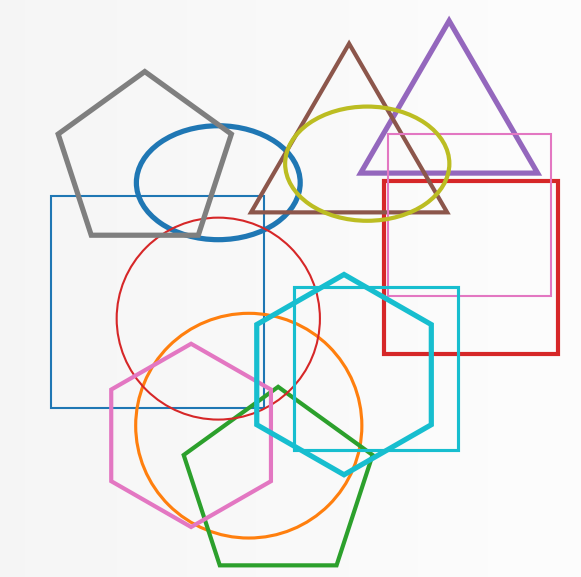[{"shape": "square", "thickness": 1, "radius": 0.92, "center": [0.27, 0.477]}, {"shape": "oval", "thickness": 2.5, "radius": 0.7, "center": [0.376, 0.683]}, {"shape": "circle", "thickness": 1.5, "radius": 0.97, "center": [0.428, 0.262]}, {"shape": "pentagon", "thickness": 2, "radius": 0.85, "center": [0.479, 0.158]}, {"shape": "circle", "thickness": 1, "radius": 0.87, "center": [0.376, 0.447]}, {"shape": "square", "thickness": 2, "radius": 0.75, "center": [0.81, 0.536]}, {"shape": "triangle", "thickness": 2.5, "radius": 0.88, "center": [0.773, 0.787]}, {"shape": "triangle", "thickness": 2, "radius": 0.97, "center": [0.601, 0.729]}, {"shape": "square", "thickness": 1, "radius": 0.7, "center": [0.808, 0.627]}, {"shape": "hexagon", "thickness": 2, "radius": 0.79, "center": [0.329, 0.245]}, {"shape": "pentagon", "thickness": 2.5, "radius": 0.78, "center": [0.249, 0.719]}, {"shape": "oval", "thickness": 2, "radius": 0.71, "center": [0.632, 0.716]}, {"shape": "square", "thickness": 1.5, "radius": 0.7, "center": [0.647, 0.361]}, {"shape": "hexagon", "thickness": 2.5, "radius": 0.87, "center": [0.592, 0.35]}]